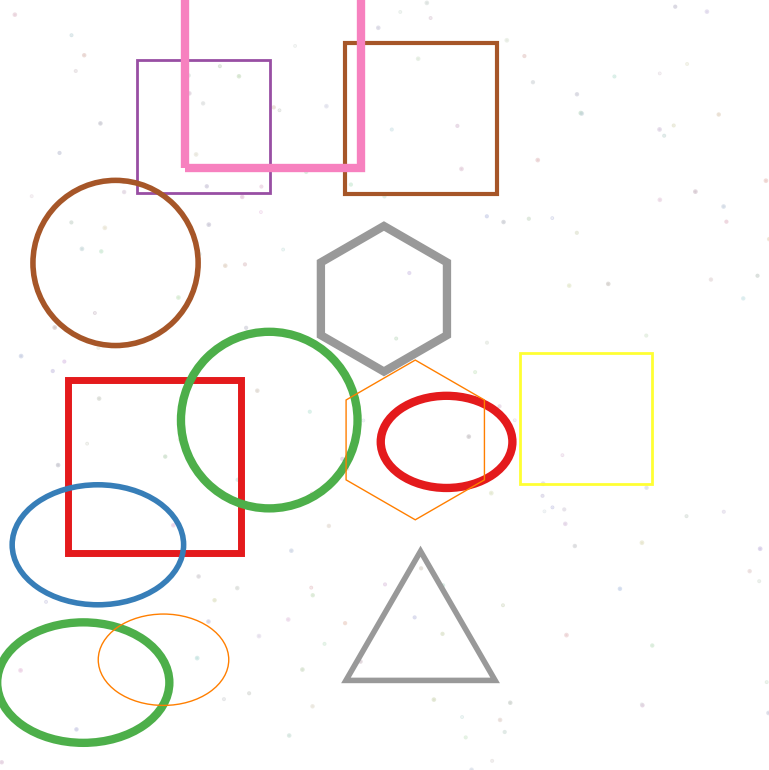[{"shape": "oval", "thickness": 3, "radius": 0.43, "center": [0.58, 0.426]}, {"shape": "square", "thickness": 2.5, "radius": 0.56, "center": [0.201, 0.394]}, {"shape": "oval", "thickness": 2, "radius": 0.56, "center": [0.127, 0.292]}, {"shape": "circle", "thickness": 3, "radius": 0.57, "center": [0.35, 0.454]}, {"shape": "oval", "thickness": 3, "radius": 0.56, "center": [0.108, 0.114]}, {"shape": "square", "thickness": 1, "radius": 0.43, "center": [0.264, 0.836]}, {"shape": "oval", "thickness": 0.5, "radius": 0.42, "center": [0.212, 0.143]}, {"shape": "hexagon", "thickness": 0.5, "radius": 0.52, "center": [0.539, 0.429]}, {"shape": "square", "thickness": 1, "radius": 0.43, "center": [0.761, 0.456]}, {"shape": "square", "thickness": 1.5, "radius": 0.49, "center": [0.547, 0.846]}, {"shape": "circle", "thickness": 2, "radius": 0.54, "center": [0.15, 0.658]}, {"shape": "square", "thickness": 3, "radius": 0.57, "center": [0.354, 0.896]}, {"shape": "triangle", "thickness": 2, "radius": 0.56, "center": [0.546, 0.172]}, {"shape": "hexagon", "thickness": 3, "radius": 0.47, "center": [0.499, 0.612]}]